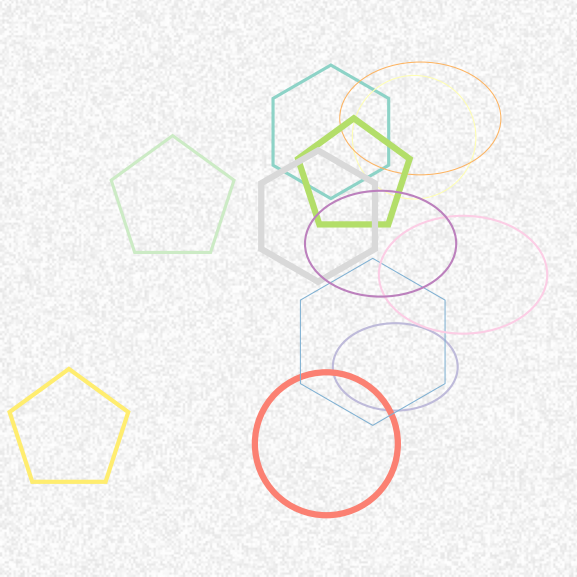[{"shape": "hexagon", "thickness": 1.5, "radius": 0.58, "center": [0.573, 0.771]}, {"shape": "circle", "thickness": 0.5, "radius": 0.53, "center": [0.717, 0.762]}, {"shape": "oval", "thickness": 1, "radius": 0.54, "center": [0.684, 0.364]}, {"shape": "circle", "thickness": 3, "radius": 0.62, "center": [0.565, 0.231]}, {"shape": "hexagon", "thickness": 0.5, "radius": 0.72, "center": [0.645, 0.407]}, {"shape": "oval", "thickness": 0.5, "radius": 0.7, "center": [0.728, 0.794]}, {"shape": "pentagon", "thickness": 3, "radius": 0.51, "center": [0.613, 0.693]}, {"shape": "oval", "thickness": 1, "radius": 0.73, "center": [0.802, 0.523]}, {"shape": "hexagon", "thickness": 3, "radius": 0.57, "center": [0.551, 0.625]}, {"shape": "oval", "thickness": 1, "radius": 0.65, "center": [0.659, 0.577]}, {"shape": "pentagon", "thickness": 1.5, "radius": 0.56, "center": [0.299, 0.652]}, {"shape": "pentagon", "thickness": 2, "radius": 0.54, "center": [0.119, 0.252]}]